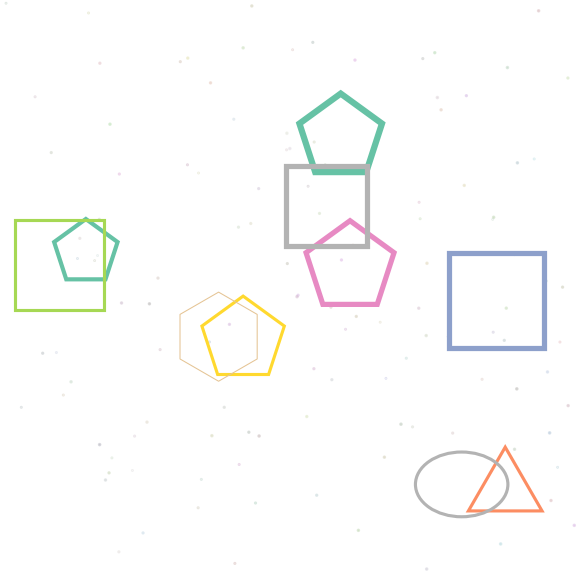[{"shape": "pentagon", "thickness": 2, "radius": 0.29, "center": [0.149, 0.562]}, {"shape": "pentagon", "thickness": 3, "radius": 0.38, "center": [0.59, 0.762]}, {"shape": "triangle", "thickness": 1.5, "radius": 0.37, "center": [0.875, 0.151]}, {"shape": "square", "thickness": 2.5, "radius": 0.41, "center": [0.86, 0.479]}, {"shape": "pentagon", "thickness": 2.5, "radius": 0.4, "center": [0.606, 0.537]}, {"shape": "square", "thickness": 1.5, "radius": 0.39, "center": [0.102, 0.54]}, {"shape": "pentagon", "thickness": 1.5, "radius": 0.38, "center": [0.421, 0.411]}, {"shape": "hexagon", "thickness": 0.5, "radius": 0.39, "center": [0.379, 0.416]}, {"shape": "square", "thickness": 2.5, "radius": 0.35, "center": [0.565, 0.642]}, {"shape": "oval", "thickness": 1.5, "radius": 0.4, "center": [0.799, 0.16]}]